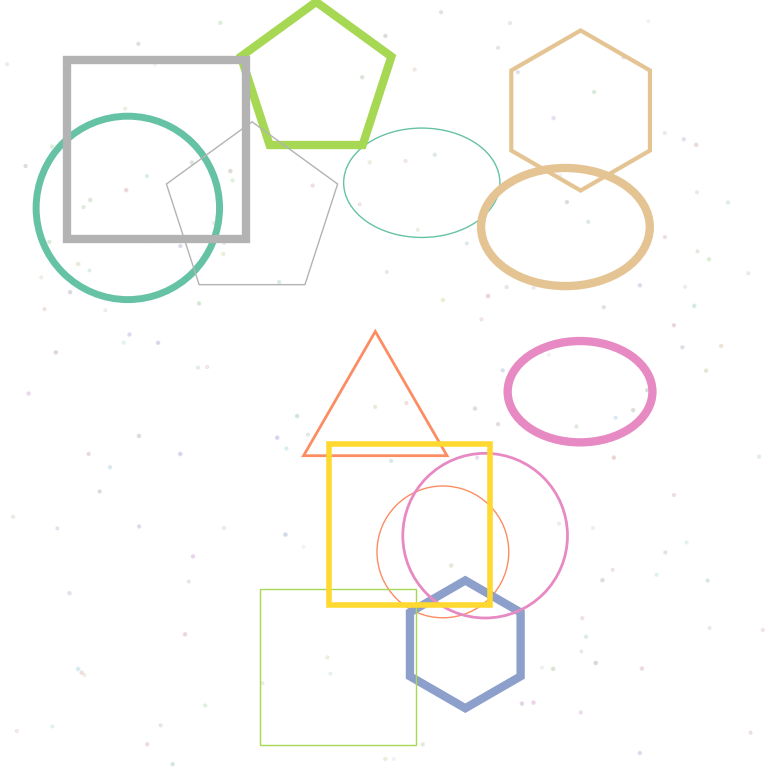[{"shape": "circle", "thickness": 2.5, "radius": 0.6, "center": [0.166, 0.73]}, {"shape": "oval", "thickness": 0.5, "radius": 0.51, "center": [0.548, 0.763]}, {"shape": "triangle", "thickness": 1, "radius": 0.54, "center": [0.487, 0.462]}, {"shape": "circle", "thickness": 0.5, "radius": 0.43, "center": [0.575, 0.283]}, {"shape": "hexagon", "thickness": 3, "radius": 0.41, "center": [0.604, 0.163]}, {"shape": "circle", "thickness": 1, "radius": 0.53, "center": [0.63, 0.304]}, {"shape": "oval", "thickness": 3, "radius": 0.47, "center": [0.753, 0.491]}, {"shape": "square", "thickness": 0.5, "radius": 0.51, "center": [0.438, 0.134]}, {"shape": "pentagon", "thickness": 3, "radius": 0.51, "center": [0.411, 0.895]}, {"shape": "square", "thickness": 2, "radius": 0.52, "center": [0.532, 0.319]}, {"shape": "oval", "thickness": 3, "radius": 0.55, "center": [0.734, 0.705]}, {"shape": "hexagon", "thickness": 1.5, "radius": 0.52, "center": [0.754, 0.857]}, {"shape": "pentagon", "thickness": 0.5, "radius": 0.58, "center": [0.327, 0.725]}, {"shape": "square", "thickness": 3, "radius": 0.58, "center": [0.203, 0.806]}]